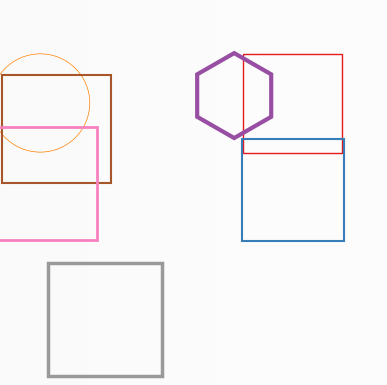[{"shape": "square", "thickness": 1, "radius": 0.64, "center": [0.754, 0.731]}, {"shape": "square", "thickness": 1.5, "radius": 0.66, "center": [0.756, 0.505]}, {"shape": "hexagon", "thickness": 3, "radius": 0.55, "center": [0.604, 0.752]}, {"shape": "circle", "thickness": 0.5, "radius": 0.64, "center": [0.104, 0.733]}, {"shape": "square", "thickness": 1.5, "radius": 0.7, "center": [0.146, 0.664]}, {"shape": "square", "thickness": 2, "radius": 0.73, "center": [0.105, 0.523]}, {"shape": "square", "thickness": 2.5, "radius": 0.73, "center": [0.272, 0.169]}]